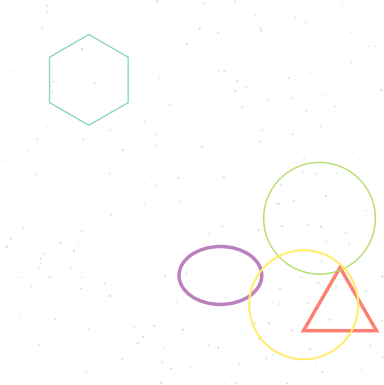[{"shape": "hexagon", "thickness": 1, "radius": 0.59, "center": [0.231, 0.792]}, {"shape": "triangle", "thickness": 2.5, "radius": 0.55, "center": [0.883, 0.196]}, {"shape": "circle", "thickness": 1, "radius": 0.73, "center": [0.83, 0.433]}, {"shape": "oval", "thickness": 2.5, "radius": 0.54, "center": [0.572, 0.284]}, {"shape": "circle", "thickness": 1.5, "radius": 0.71, "center": [0.789, 0.208]}]